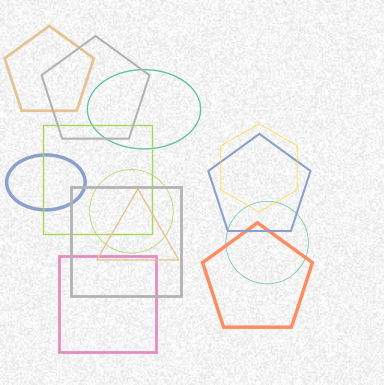[{"shape": "oval", "thickness": 1, "radius": 0.74, "center": [0.374, 0.716]}, {"shape": "circle", "thickness": 0.5, "radius": 0.54, "center": [0.694, 0.37]}, {"shape": "pentagon", "thickness": 2.5, "radius": 0.75, "center": [0.669, 0.271]}, {"shape": "oval", "thickness": 2.5, "radius": 0.51, "center": [0.119, 0.526]}, {"shape": "pentagon", "thickness": 1.5, "radius": 0.7, "center": [0.674, 0.513]}, {"shape": "square", "thickness": 2, "radius": 0.63, "center": [0.278, 0.21]}, {"shape": "circle", "thickness": 0.5, "radius": 0.54, "center": [0.341, 0.451]}, {"shape": "square", "thickness": 1, "radius": 0.71, "center": [0.252, 0.533]}, {"shape": "hexagon", "thickness": 0.5, "radius": 0.57, "center": [0.673, 0.564]}, {"shape": "pentagon", "thickness": 2, "radius": 0.61, "center": [0.128, 0.811]}, {"shape": "triangle", "thickness": 1, "radius": 0.62, "center": [0.358, 0.386]}, {"shape": "pentagon", "thickness": 1.5, "radius": 0.74, "center": [0.248, 0.759]}, {"shape": "square", "thickness": 2, "radius": 0.71, "center": [0.328, 0.373]}]